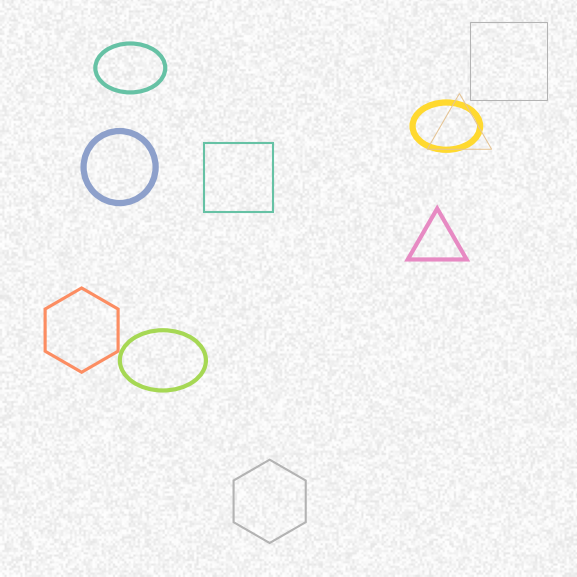[{"shape": "oval", "thickness": 2, "radius": 0.3, "center": [0.226, 0.881]}, {"shape": "square", "thickness": 1, "radius": 0.3, "center": [0.413, 0.692]}, {"shape": "hexagon", "thickness": 1.5, "radius": 0.36, "center": [0.141, 0.428]}, {"shape": "circle", "thickness": 3, "radius": 0.31, "center": [0.207, 0.71]}, {"shape": "triangle", "thickness": 2, "radius": 0.29, "center": [0.757, 0.579]}, {"shape": "oval", "thickness": 2, "radius": 0.37, "center": [0.282, 0.375]}, {"shape": "oval", "thickness": 3, "radius": 0.29, "center": [0.773, 0.781]}, {"shape": "triangle", "thickness": 0.5, "radius": 0.32, "center": [0.796, 0.773]}, {"shape": "square", "thickness": 0.5, "radius": 0.34, "center": [0.88, 0.893]}, {"shape": "hexagon", "thickness": 1, "radius": 0.36, "center": [0.467, 0.131]}]